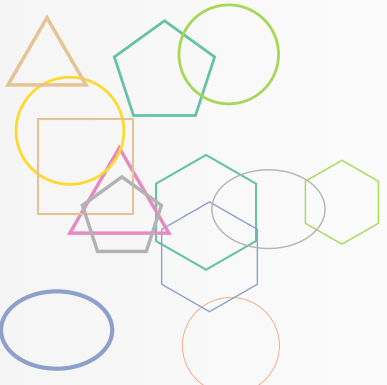[{"shape": "hexagon", "thickness": 1.5, "radius": 0.74, "center": [0.532, 0.448]}, {"shape": "pentagon", "thickness": 2, "radius": 0.68, "center": [0.424, 0.81]}, {"shape": "circle", "thickness": 0.5, "radius": 0.63, "center": [0.596, 0.102]}, {"shape": "hexagon", "thickness": 1, "radius": 0.71, "center": [0.541, 0.333]}, {"shape": "oval", "thickness": 3, "radius": 0.72, "center": [0.146, 0.143]}, {"shape": "triangle", "thickness": 2.5, "radius": 0.74, "center": [0.308, 0.468]}, {"shape": "hexagon", "thickness": 1, "radius": 0.54, "center": [0.882, 0.475]}, {"shape": "circle", "thickness": 2, "radius": 0.64, "center": [0.59, 0.859]}, {"shape": "circle", "thickness": 2, "radius": 0.7, "center": [0.181, 0.66]}, {"shape": "triangle", "thickness": 2.5, "radius": 0.58, "center": [0.121, 0.838]}, {"shape": "square", "thickness": 1.5, "radius": 0.61, "center": [0.22, 0.568]}, {"shape": "pentagon", "thickness": 2.5, "radius": 0.54, "center": [0.315, 0.434]}, {"shape": "oval", "thickness": 1, "radius": 0.73, "center": [0.693, 0.457]}]